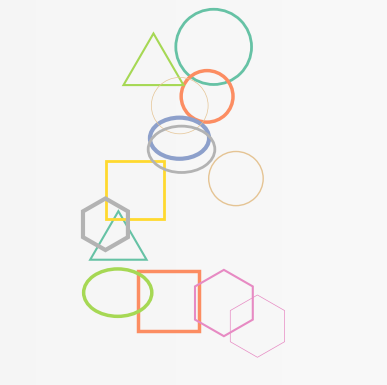[{"shape": "circle", "thickness": 2, "radius": 0.49, "center": [0.551, 0.878]}, {"shape": "triangle", "thickness": 1.5, "radius": 0.42, "center": [0.306, 0.367]}, {"shape": "square", "thickness": 2.5, "radius": 0.39, "center": [0.435, 0.218]}, {"shape": "circle", "thickness": 2.5, "radius": 0.33, "center": [0.534, 0.75]}, {"shape": "oval", "thickness": 3, "radius": 0.38, "center": [0.463, 0.641]}, {"shape": "hexagon", "thickness": 1.5, "radius": 0.43, "center": [0.578, 0.213]}, {"shape": "hexagon", "thickness": 0.5, "radius": 0.4, "center": [0.664, 0.153]}, {"shape": "oval", "thickness": 2.5, "radius": 0.44, "center": [0.304, 0.24]}, {"shape": "triangle", "thickness": 1.5, "radius": 0.45, "center": [0.396, 0.824]}, {"shape": "square", "thickness": 2, "radius": 0.38, "center": [0.348, 0.506]}, {"shape": "circle", "thickness": 0.5, "radius": 0.37, "center": [0.464, 0.726]}, {"shape": "circle", "thickness": 1, "radius": 0.35, "center": [0.609, 0.536]}, {"shape": "oval", "thickness": 2, "radius": 0.43, "center": [0.468, 0.612]}, {"shape": "hexagon", "thickness": 3, "radius": 0.33, "center": [0.272, 0.418]}]